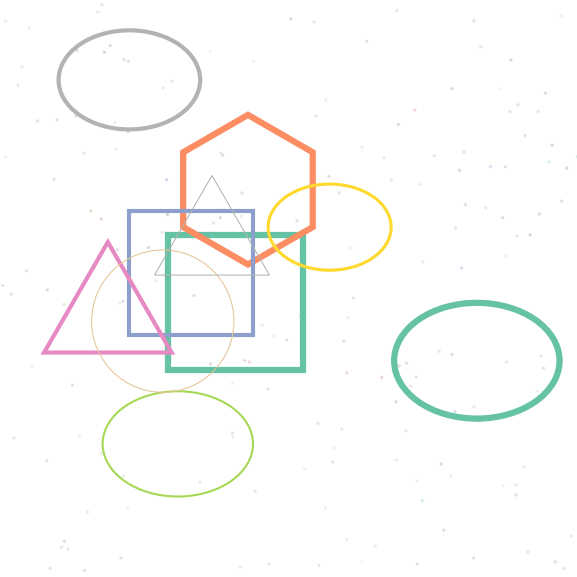[{"shape": "square", "thickness": 3, "radius": 0.59, "center": [0.407, 0.476]}, {"shape": "oval", "thickness": 3, "radius": 0.72, "center": [0.826, 0.375]}, {"shape": "hexagon", "thickness": 3, "radius": 0.65, "center": [0.429, 0.671]}, {"shape": "square", "thickness": 2, "radius": 0.53, "center": [0.331, 0.527]}, {"shape": "triangle", "thickness": 2, "radius": 0.64, "center": [0.187, 0.452]}, {"shape": "oval", "thickness": 1, "radius": 0.65, "center": [0.308, 0.23]}, {"shape": "oval", "thickness": 1.5, "radius": 0.53, "center": [0.571, 0.606]}, {"shape": "circle", "thickness": 0.5, "radius": 0.62, "center": [0.282, 0.443]}, {"shape": "oval", "thickness": 2, "radius": 0.61, "center": [0.224, 0.861]}, {"shape": "triangle", "thickness": 0.5, "radius": 0.57, "center": [0.367, 0.58]}]